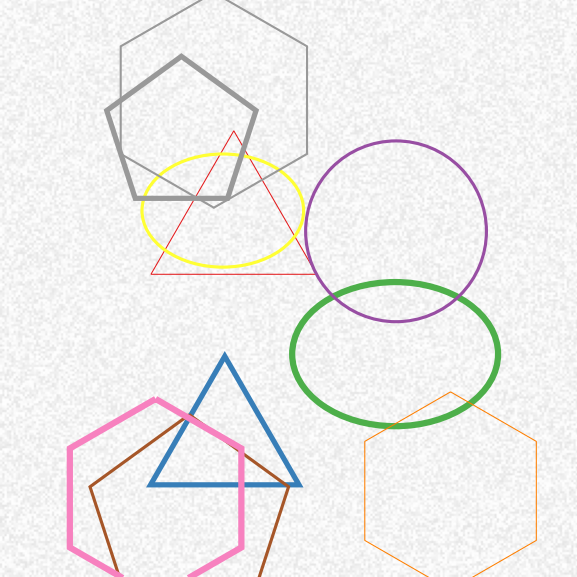[{"shape": "triangle", "thickness": 0.5, "radius": 0.83, "center": [0.405, 0.607]}, {"shape": "triangle", "thickness": 2.5, "radius": 0.74, "center": [0.389, 0.234]}, {"shape": "oval", "thickness": 3, "radius": 0.89, "center": [0.684, 0.386]}, {"shape": "circle", "thickness": 1.5, "radius": 0.78, "center": [0.686, 0.599]}, {"shape": "hexagon", "thickness": 0.5, "radius": 0.86, "center": [0.78, 0.149]}, {"shape": "oval", "thickness": 1.5, "radius": 0.7, "center": [0.386, 0.635]}, {"shape": "pentagon", "thickness": 1.5, "radius": 0.9, "center": [0.328, 0.1]}, {"shape": "hexagon", "thickness": 3, "radius": 0.86, "center": [0.269, 0.137]}, {"shape": "hexagon", "thickness": 1, "radius": 0.93, "center": [0.37, 0.826]}, {"shape": "pentagon", "thickness": 2.5, "radius": 0.68, "center": [0.314, 0.766]}]